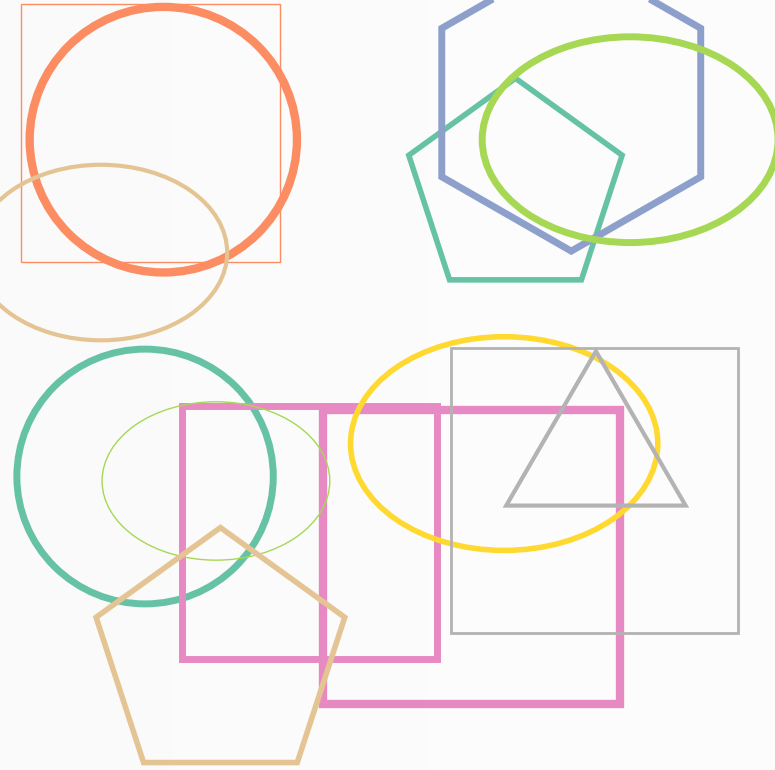[{"shape": "pentagon", "thickness": 2, "radius": 0.72, "center": [0.665, 0.754]}, {"shape": "circle", "thickness": 2.5, "radius": 0.83, "center": [0.187, 0.381]}, {"shape": "square", "thickness": 0.5, "radius": 0.84, "center": [0.194, 0.827]}, {"shape": "circle", "thickness": 3, "radius": 0.86, "center": [0.211, 0.819]}, {"shape": "hexagon", "thickness": 2.5, "radius": 0.96, "center": [0.737, 0.867]}, {"shape": "square", "thickness": 3, "radius": 0.96, "center": [0.609, 0.277]}, {"shape": "square", "thickness": 2.5, "radius": 0.82, "center": [0.399, 0.308]}, {"shape": "oval", "thickness": 0.5, "radius": 0.73, "center": [0.279, 0.375]}, {"shape": "oval", "thickness": 2.5, "radius": 0.95, "center": [0.813, 0.819]}, {"shape": "oval", "thickness": 2, "radius": 0.99, "center": [0.651, 0.424]}, {"shape": "pentagon", "thickness": 2, "radius": 0.84, "center": [0.284, 0.146]}, {"shape": "oval", "thickness": 1.5, "radius": 0.81, "center": [0.13, 0.672]}, {"shape": "square", "thickness": 1, "radius": 0.93, "center": [0.767, 0.363]}, {"shape": "triangle", "thickness": 1.5, "radius": 0.67, "center": [0.769, 0.41]}]